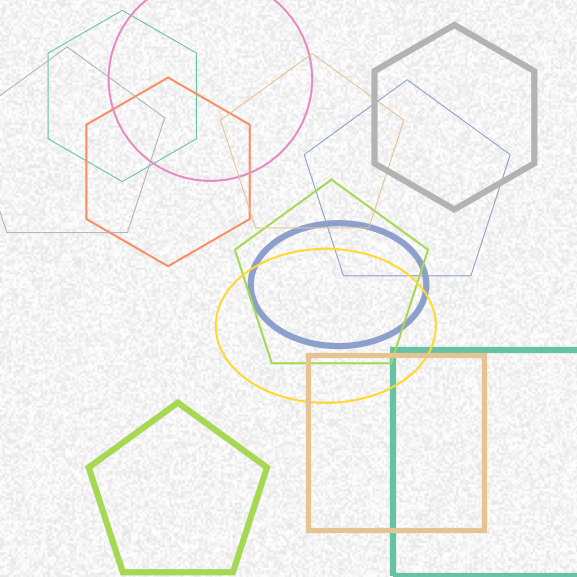[{"shape": "square", "thickness": 3, "radius": 0.98, "center": [0.876, 0.197]}, {"shape": "hexagon", "thickness": 0.5, "radius": 0.74, "center": [0.212, 0.833]}, {"shape": "hexagon", "thickness": 1, "radius": 0.82, "center": [0.291, 0.702]}, {"shape": "oval", "thickness": 3, "radius": 0.76, "center": [0.586, 0.506]}, {"shape": "pentagon", "thickness": 0.5, "radius": 0.94, "center": [0.705, 0.673]}, {"shape": "circle", "thickness": 1, "radius": 0.88, "center": [0.364, 0.862]}, {"shape": "pentagon", "thickness": 3, "radius": 0.81, "center": [0.308, 0.14]}, {"shape": "pentagon", "thickness": 1, "radius": 0.88, "center": [0.574, 0.512]}, {"shape": "oval", "thickness": 1, "radius": 0.95, "center": [0.564, 0.435]}, {"shape": "square", "thickness": 2.5, "radius": 0.76, "center": [0.685, 0.233]}, {"shape": "pentagon", "thickness": 0.5, "radius": 0.83, "center": [0.541, 0.74]}, {"shape": "pentagon", "thickness": 0.5, "radius": 0.89, "center": [0.116, 0.74]}, {"shape": "hexagon", "thickness": 3, "radius": 0.8, "center": [0.787, 0.796]}]